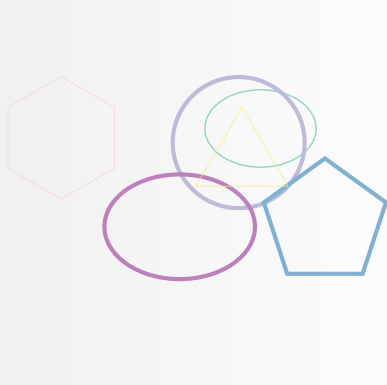[{"shape": "oval", "thickness": 1, "radius": 0.72, "center": [0.672, 0.666]}, {"shape": "circle", "thickness": 3, "radius": 0.85, "center": [0.616, 0.63]}, {"shape": "pentagon", "thickness": 3, "radius": 0.83, "center": [0.838, 0.423]}, {"shape": "hexagon", "thickness": 0.5, "radius": 0.79, "center": [0.158, 0.642]}, {"shape": "oval", "thickness": 3, "radius": 0.97, "center": [0.464, 0.411]}, {"shape": "triangle", "thickness": 0.5, "radius": 0.69, "center": [0.624, 0.585]}]